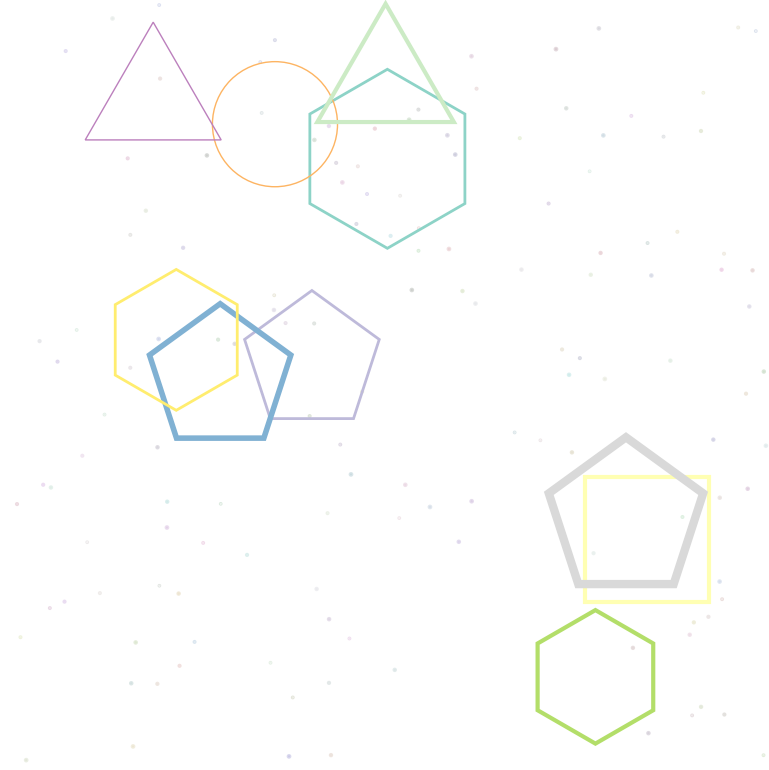[{"shape": "hexagon", "thickness": 1, "radius": 0.58, "center": [0.503, 0.794]}, {"shape": "square", "thickness": 1.5, "radius": 0.41, "center": [0.84, 0.299]}, {"shape": "pentagon", "thickness": 1, "radius": 0.46, "center": [0.405, 0.531]}, {"shape": "pentagon", "thickness": 2, "radius": 0.48, "center": [0.286, 0.509]}, {"shape": "circle", "thickness": 0.5, "radius": 0.41, "center": [0.357, 0.839]}, {"shape": "hexagon", "thickness": 1.5, "radius": 0.43, "center": [0.773, 0.121]}, {"shape": "pentagon", "thickness": 3, "radius": 0.53, "center": [0.813, 0.327]}, {"shape": "triangle", "thickness": 0.5, "radius": 0.51, "center": [0.199, 0.869]}, {"shape": "triangle", "thickness": 1.5, "radius": 0.51, "center": [0.501, 0.893]}, {"shape": "hexagon", "thickness": 1, "radius": 0.46, "center": [0.229, 0.559]}]